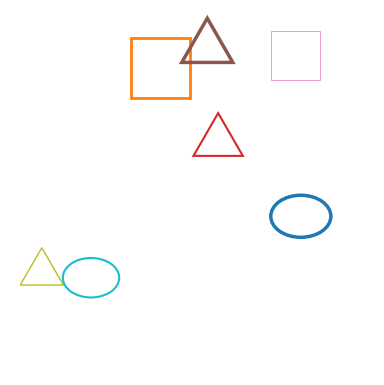[{"shape": "oval", "thickness": 2.5, "radius": 0.39, "center": [0.781, 0.438]}, {"shape": "square", "thickness": 2, "radius": 0.38, "center": [0.418, 0.824]}, {"shape": "triangle", "thickness": 1.5, "radius": 0.37, "center": [0.567, 0.632]}, {"shape": "triangle", "thickness": 2.5, "radius": 0.38, "center": [0.538, 0.876]}, {"shape": "square", "thickness": 0.5, "radius": 0.32, "center": [0.767, 0.856]}, {"shape": "triangle", "thickness": 1, "radius": 0.32, "center": [0.109, 0.292]}, {"shape": "oval", "thickness": 1.5, "radius": 0.37, "center": [0.236, 0.279]}]